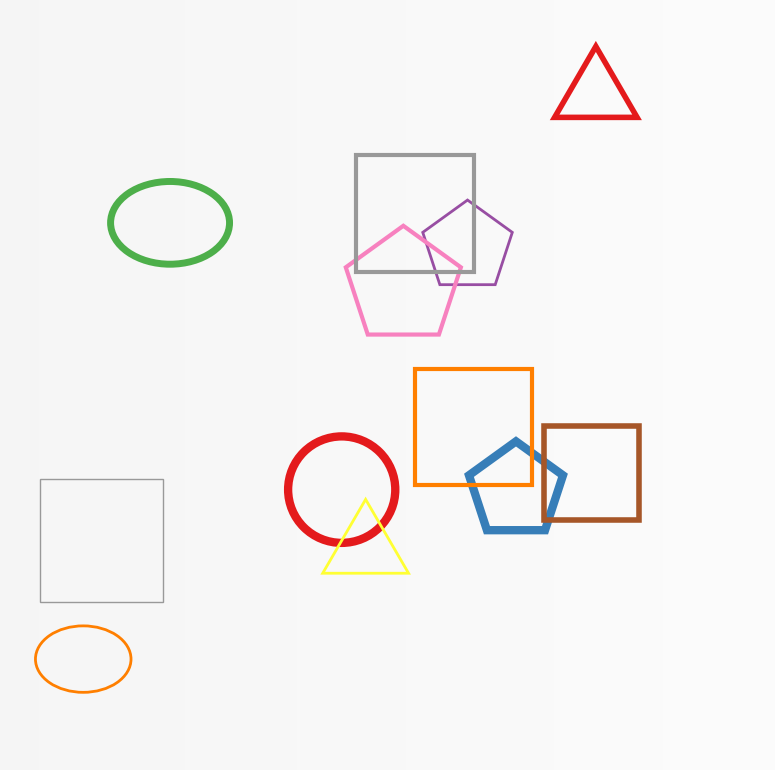[{"shape": "triangle", "thickness": 2, "radius": 0.31, "center": [0.769, 0.878]}, {"shape": "circle", "thickness": 3, "radius": 0.35, "center": [0.441, 0.364]}, {"shape": "pentagon", "thickness": 3, "radius": 0.32, "center": [0.666, 0.363]}, {"shape": "oval", "thickness": 2.5, "radius": 0.38, "center": [0.219, 0.711]}, {"shape": "pentagon", "thickness": 1, "radius": 0.3, "center": [0.603, 0.679]}, {"shape": "square", "thickness": 1.5, "radius": 0.38, "center": [0.611, 0.446]}, {"shape": "oval", "thickness": 1, "radius": 0.31, "center": [0.107, 0.144]}, {"shape": "triangle", "thickness": 1, "radius": 0.32, "center": [0.472, 0.288]}, {"shape": "square", "thickness": 2, "radius": 0.31, "center": [0.763, 0.386]}, {"shape": "pentagon", "thickness": 1.5, "radius": 0.39, "center": [0.52, 0.629]}, {"shape": "square", "thickness": 0.5, "radius": 0.4, "center": [0.131, 0.298]}, {"shape": "square", "thickness": 1.5, "radius": 0.38, "center": [0.535, 0.723]}]